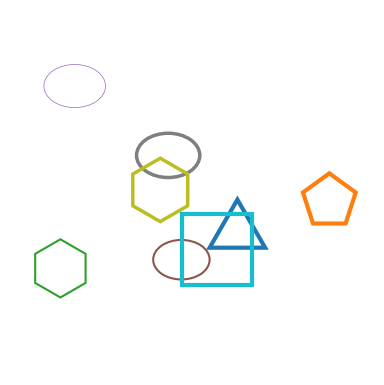[{"shape": "triangle", "thickness": 3, "radius": 0.42, "center": [0.617, 0.398]}, {"shape": "pentagon", "thickness": 3, "radius": 0.36, "center": [0.855, 0.478]}, {"shape": "hexagon", "thickness": 1.5, "radius": 0.38, "center": [0.157, 0.303]}, {"shape": "oval", "thickness": 0.5, "radius": 0.4, "center": [0.194, 0.776]}, {"shape": "oval", "thickness": 1.5, "radius": 0.37, "center": [0.471, 0.325]}, {"shape": "oval", "thickness": 2.5, "radius": 0.41, "center": [0.437, 0.596]}, {"shape": "hexagon", "thickness": 2.5, "radius": 0.41, "center": [0.416, 0.507]}, {"shape": "square", "thickness": 3, "radius": 0.46, "center": [0.564, 0.351]}]